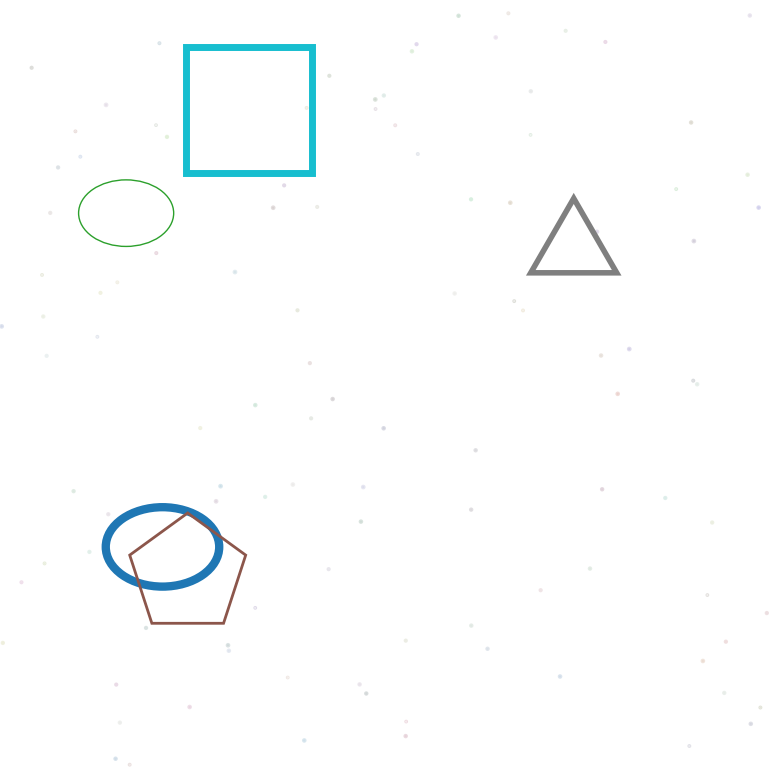[{"shape": "oval", "thickness": 3, "radius": 0.37, "center": [0.211, 0.29]}, {"shape": "oval", "thickness": 0.5, "radius": 0.31, "center": [0.164, 0.723]}, {"shape": "pentagon", "thickness": 1, "radius": 0.4, "center": [0.244, 0.255]}, {"shape": "triangle", "thickness": 2, "radius": 0.32, "center": [0.745, 0.678]}, {"shape": "square", "thickness": 2.5, "radius": 0.41, "center": [0.323, 0.857]}]